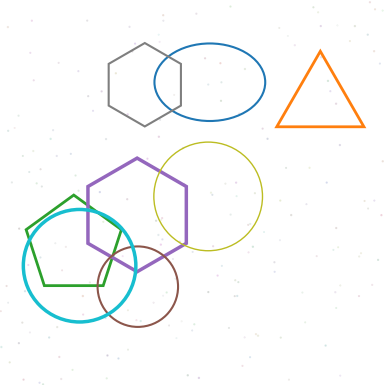[{"shape": "oval", "thickness": 1.5, "radius": 0.72, "center": [0.545, 0.786]}, {"shape": "triangle", "thickness": 2, "radius": 0.65, "center": [0.832, 0.736]}, {"shape": "pentagon", "thickness": 2, "radius": 0.65, "center": [0.192, 0.363]}, {"shape": "hexagon", "thickness": 2.5, "radius": 0.74, "center": [0.356, 0.442]}, {"shape": "circle", "thickness": 1.5, "radius": 0.52, "center": [0.358, 0.255]}, {"shape": "hexagon", "thickness": 1.5, "radius": 0.54, "center": [0.376, 0.78]}, {"shape": "circle", "thickness": 1, "radius": 0.71, "center": [0.541, 0.49]}, {"shape": "circle", "thickness": 2.5, "radius": 0.73, "center": [0.207, 0.31]}]